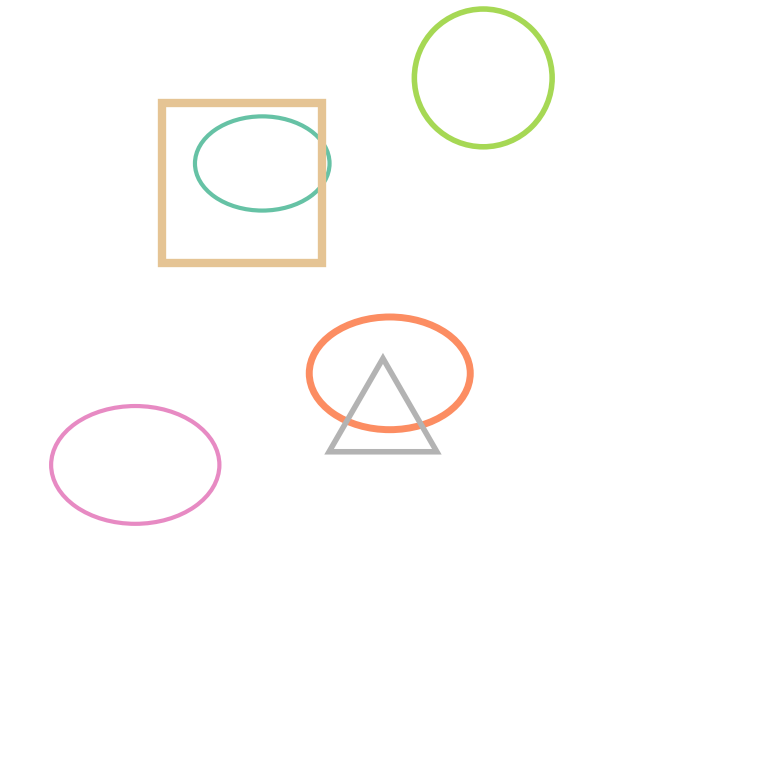[{"shape": "oval", "thickness": 1.5, "radius": 0.44, "center": [0.341, 0.788]}, {"shape": "oval", "thickness": 2.5, "radius": 0.52, "center": [0.506, 0.515]}, {"shape": "oval", "thickness": 1.5, "radius": 0.55, "center": [0.176, 0.396]}, {"shape": "circle", "thickness": 2, "radius": 0.45, "center": [0.628, 0.899]}, {"shape": "square", "thickness": 3, "radius": 0.52, "center": [0.315, 0.762]}, {"shape": "triangle", "thickness": 2, "radius": 0.4, "center": [0.497, 0.454]}]